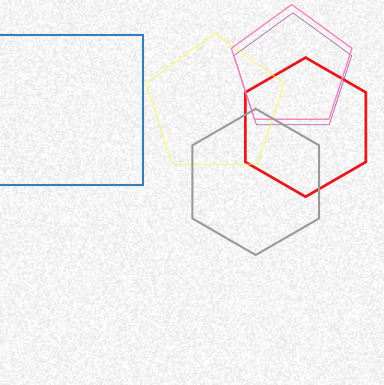[{"shape": "hexagon", "thickness": 2, "radius": 0.9, "center": [0.794, 0.67]}, {"shape": "square", "thickness": 1.5, "radius": 0.97, "center": [0.178, 0.714]}, {"shape": "pentagon", "thickness": 0.5, "radius": 0.8, "center": [0.761, 0.806]}, {"shape": "pentagon", "thickness": 0.5, "radius": 0.94, "center": [0.559, 0.726]}, {"shape": "pentagon", "thickness": 1, "radius": 0.82, "center": [0.758, 0.824]}, {"shape": "hexagon", "thickness": 1.5, "radius": 0.95, "center": [0.664, 0.528]}]